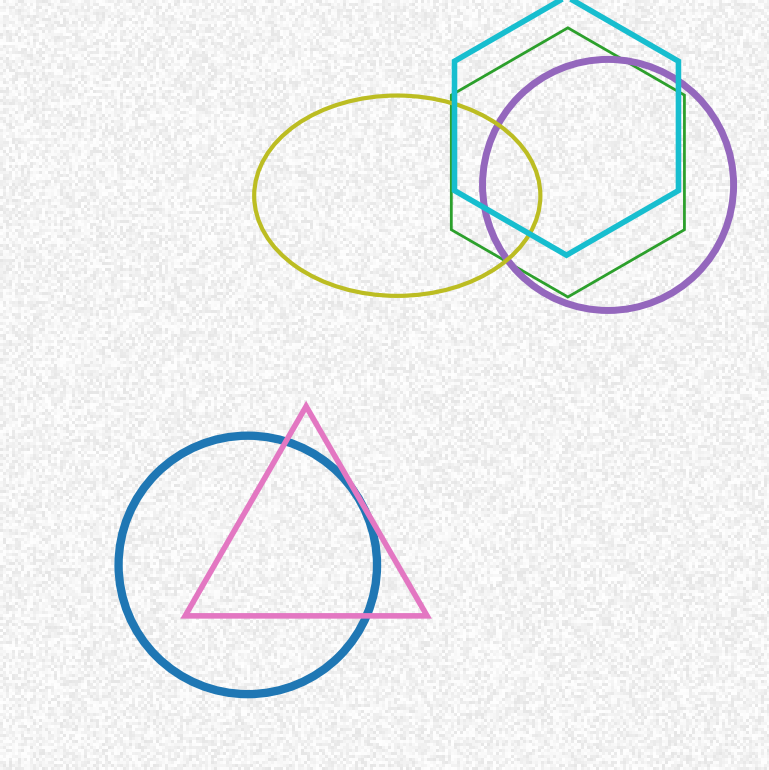[{"shape": "circle", "thickness": 3, "radius": 0.84, "center": [0.322, 0.266]}, {"shape": "hexagon", "thickness": 1, "radius": 0.87, "center": [0.737, 0.789]}, {"shape": "circle", "thickness": 2.5, "radius": 0.82, "center": [0.79, 0.76]}, {"shape": "triangle", "thickness": 2, "radius": 0.91, "center": [0.398, 0.291]}, {"shape": "oval", "thickness": 1.5, "radius": 0.93, "center": [0.516, 0.746]}, {"shape": "hexagon", "thickness": 2, "radius": 0.84, "center": [0.736, 0.837]}]